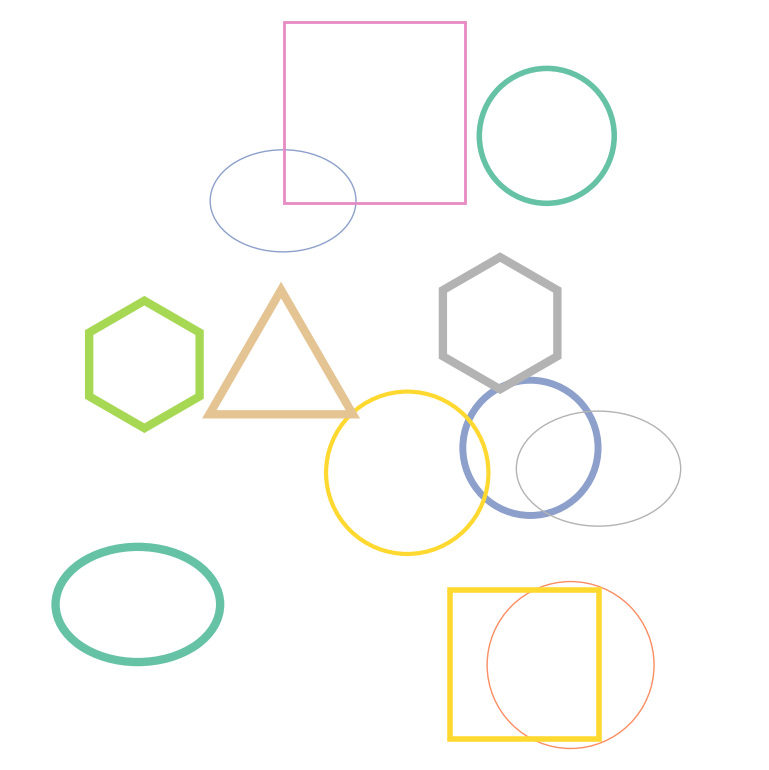[{"shape": "circle", "thickness": 2, "radius": 0.44, "center": [0.71, 0.824]}, {"shape": "oval", "thickness": 3, "radius": 0.53, "center": [0.179, 0.215]}, {"shape": "circle", "thickness": 0.5, "radius": 0.54, "center": [0.741, 0.136]}, {"shape": "oval", "thickness": 0.5, "radius": 0.47, "center": [0.368, 0.739]}, {"shape": "circle", "thickness": 2.5, "radius": 0.44, "center": [0.689, 0.418]}, {"shape": "square", "thickness": 1, "radius": 0.59, "center": [0.486, 0.854]}, {"shape": "hexagon", "thickness": 3, "radius": 0.41, "center": [0.188, 0.527]}, {"shape": "square", "thickness": 2, "radius": 0.49, "center": [0.681, 0.137]}, {"shape": "circle", "thickness": 1.5, "radius": 0.53, "center": [0.529, 0.386]}, {"shape": "triangle", "thickness": 3, "radius": 0.54, "center": [0.365, 0.516]}, {"shape": "oval", "thickness": 0.5, "radius": 0.53, "center": [0.777, 0.391]}, {"shape": "hexagon", "thickness": 3, "radius": 0.43, "center": [0.65, 0.58]}]